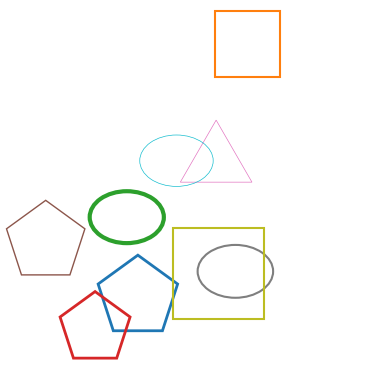[{"shape": "pentagon", "thickness": 2, "radius": 0.54, "center": [0.358, 0.229]}, {"shape": "square", "thickness": 1.5, "radius": 0.42, "center": [0.642, 0.886]}, {"shape": "oval", "thickness": 3, "radius": 0.48, "center": [0.329, 0.436]}, {"shape": "pentagon", "thickness": 2, "radius": 0.48, "center": [0.247, 0.147]}, {"shape": "pentagon", "thickness": 1, "radius": 0.54, "center": [0.119, 0.373]}, {"shape": "triangle", "thickness": 0.5, "radius": 0.54, "center": [0.561, 0.581]}, {"shape": "oval", "thickness": 1.5, "radius": 0.49, "center": [0.611, 0.295]}, {"shape": "square", "thickness": 1.5, "radius": 0.59, "center": [0.567, 0.289]}, {"shape": "oval", "thickness": 0.5, "radius": 0.48, "center": [0.458, 0.583]}]